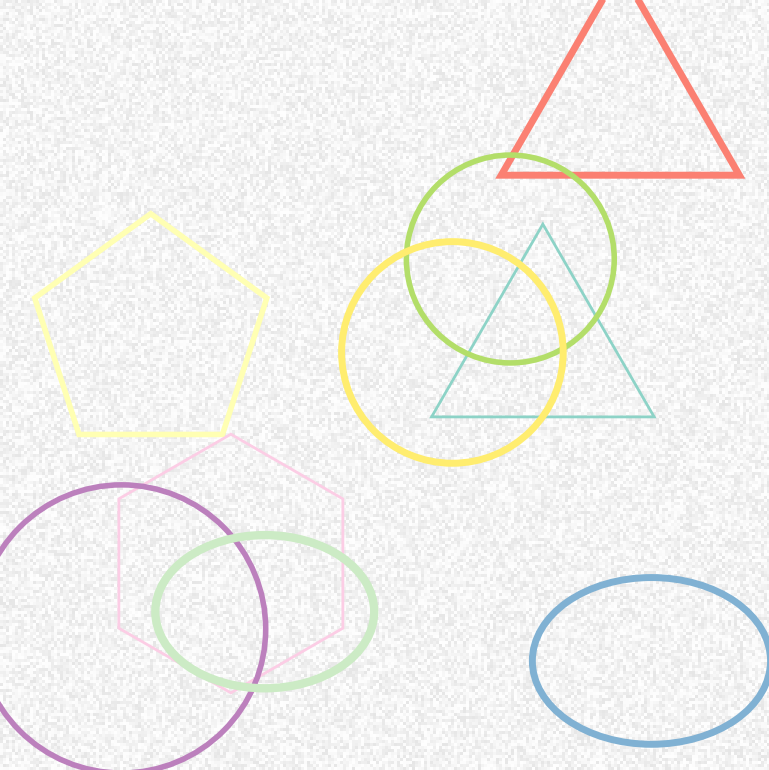[{"shape": "triangle", "thickness": 1, "radius": 0.83, "center": [0.705, 0.542]}, {"shape": "pentagon", "thickness": 2, "radius": 0.79, "center": [0.196, 0.564]}, {"shape": "triangle", "thickness": 2.5, "radius": 0.89, "center": [0.806, 0.862]}, {"shape": "oval", "thickness": 2.5, "radius": 0.77, "center": [0.846, 0.142]}, {"shape": "circle", "thickness": 2, "radius": 0.67, "center": [0.663, 0.664]}, {"shape": "hexagon", "thickness": 1, "radius": 0.84, "center": [0.3, 0.268]}, {"shape": "circle", "thickness": 2, "radius": 0.94, "center": [0.158, 0.183]}, {"shape": "oval", "thickness": 3, "radius": 0.71, "center": [0.344, 0.206]}, {"shape": "circle", "thickness": 2.5, "radius": 0.72, "center": [0.588, 0.542]}]